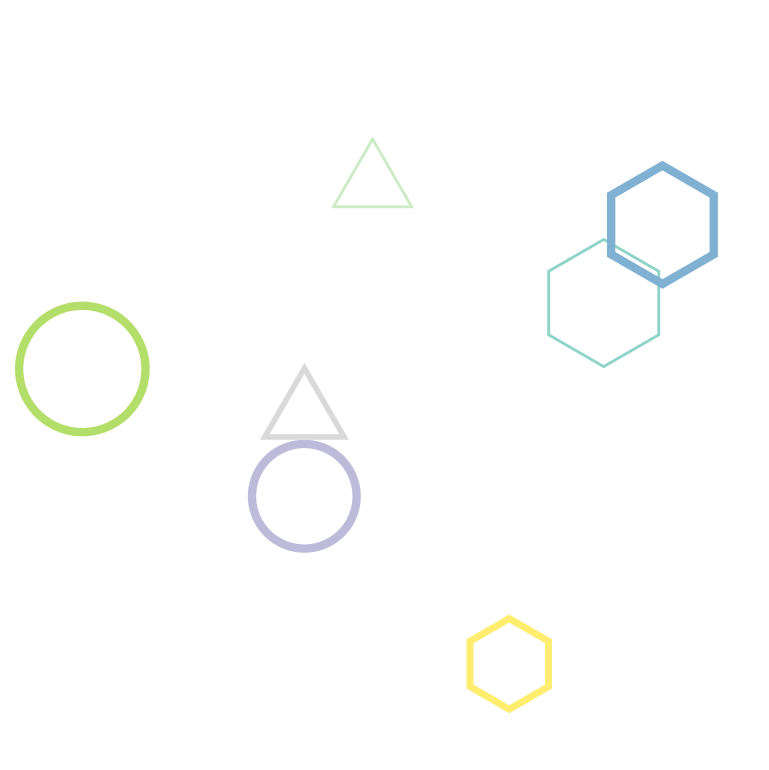[{"shape": "hexagon", "thickness": 1, "radius": 0.41, "center": [0.784, 0.606]}, {"shape": "circle", "thickness": 3, "radius": 0.34, "center": [0.395, 0.356]}, {"shape": "hexagon", "thickness": 3, "radius": 0.38, "center": [0.86, 0.708]}, {"shape": "circle", "thickness": 3, "radius": 0.41, "center": [0.107, 0.521]}, {"shape": "triangle", "thickness": 2, "radius": 0.3, "center": [0.395, 0.462]}, {"shape": "triangle", "thickness": 1, "radius": 0.29, "center": [0.484, 0.761]}, {"shape": "hexagon", "thickness": 2.5, "radius": 0.29, "center": [0.661, 0.138]}]